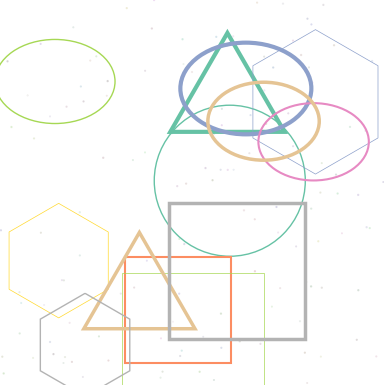[{"shape": "circle", "thickness": 1, "radius": 0.98, "center": [0.597, 0.531]}, {"shape": "triangle", "thickness": 3, "radius": 0.86, "center": [0.591, 0.743]}, {"shape": "square", "thickness": 1.5, "radius": 0.69, "center": [0.463, 0.195]}, {"shape": "hexagon", "thickness": 0.5, "radius": 0.94, "center": [0.819, 0.735]}, {"shape": "oval", "thickness": 3, "radius": 0.85, "center": [0.639, 0.77]}, {"shape": "oval", "thickness": 1.5, "radius": 0.72, "center": [0.815, 0.632]}, {"shape": "square", "thickness": 0.5, "radius": 0.92, "center": [0.501, 0.107]}, {"shape": "oval", "thickness": 1, "radius": 0.78, "center": [0.143, 0.788]}, {"shape": "hexagon", "thickness": 0.5, "radius": 0.74, "center": [0.152, 0.323]}, {"shape": "oval", "thickness": 2.5, "radius": 0.72, "center": [0.685, 0.685]}, {"shape": "triangle", "thickness": 2.5, "radius": 0.83, "center": [0.362, 0.229]}, {"shape": "hexagon", "thickness": 1, "radius": 0.67, "center": [0.221, 0.104]}, {"shape": "square", "thickness": 2.5, "radius": 0.88, "center": [0.616, 0.295]}]